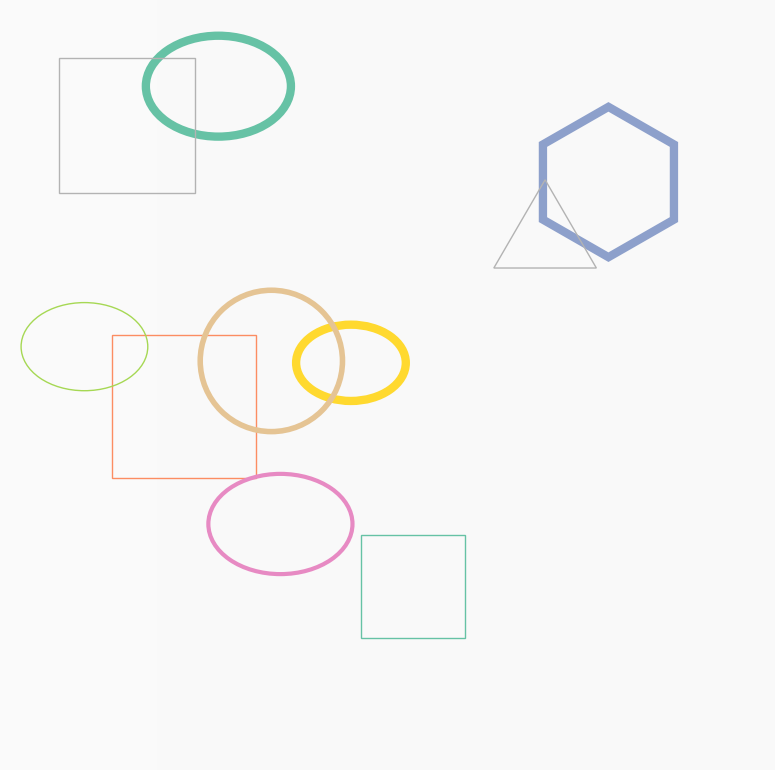[{"shape": "square", "thickness": 0.5, "radius": 0.33, "center": [0.533, 0.238]}, {"shape": "oval", "thickness": 3, "radius": 0.47, "center": [0.282, 0.888]}, {"shape": "square", "thickness": 0.5, "radius": 0.46, "center": [0.237, 0.472]}, {"shape": "hexagon", "thickness": 3, "radius": 0.49, "center": [0.785, 0.764]}, {"shape": "oval", "thickness": 1.5, "radius": 0.46, "center": [0.362, 0.319]}, {"shape": "oval", "thickness": 0.5, "radius": 0.41, "center": [0.109, 0.55]}, {"shape": "oval", "thickness": 3, "radius": 0.35, "center": [0.453, 0.529]}, {"shape": "circle", "thickness": 2, "radius": 0.46, "center": [0.35, 0.531]}, {"shape": "square", "thickness": 0.5, "radius": 0.44, "center": [0.163, 0.837]}, {"shape": "triangle", "thickness": 0.5, "radius": 0.38, "center": [0.703, 0.69]}]